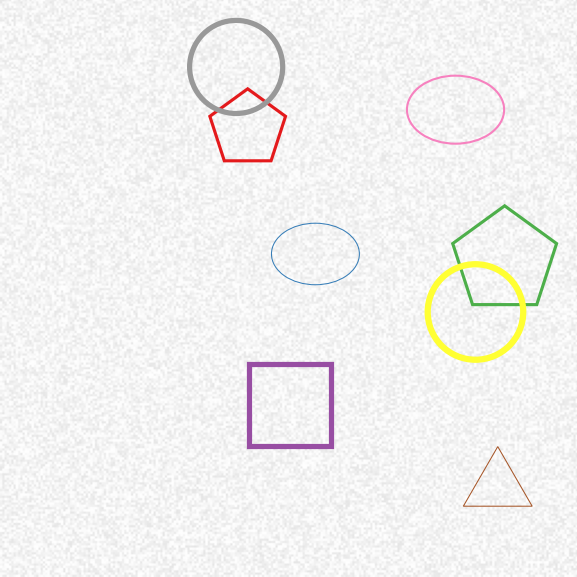[{"shape": "pentagon", "thickness": 1.5, "radius": 0.34, "center": [0.429, 0.776]}, {"shape": "oval", "thickness": 0.5, "radius": 0.38, "center": [0.546, 0.559]}, {"shape": "pentagon", "thickness": 1.5, "radius": 0.47, "center": [0.874, 0.548]}, {"shape": "square", "thickness": 2.5, "radius": 0.36, "center": [0.502, 0.298]}, {"shape": "circle", "thickness": 3, "radius": 0.41, "center": [0.823, 0.459]}, {"shape": "triangle", "thickness": 0.5, "radius": 0.34, "center": [0.862, 0.157]}, {"shape": "oval", "thickness": 1, "radius": 0.42, "center": [0.789, 0.809]}, {"shape": "circle", "thickness": 2.5, "radius": 0.4, "center": [0.409, 0.883]}]